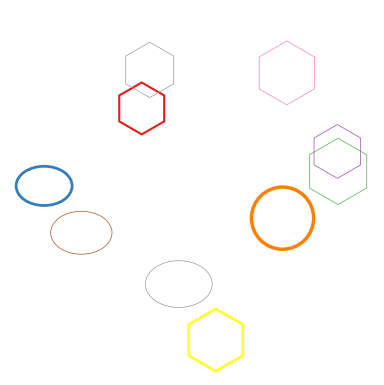[{"shape": "hexagon", "thickness": 1.5, "radius": 0.34, "center": [0.368, 0.718]}, {"shape": "oval", "thickness": 2, "radius": 0.36, "center": [0.115, 0.517]}, {"shape": "hexagon", "thickness": 0.5, "radius": 0.43, "center": [0.878, 0.555]}, {"shape": "hexagon", "thickness": 0.5, "radius": 0.35, "center": [0.876, 0.607]}, {"shape": "circle", "thickness": 2.5, "radius": 0.4, "center": [0.734, 0.433]}, {"shape": "hexagon", "thickness": 2, "radius": 0.41, "center": [0.56, 0.117]}, {"shape": "oval", "thickness": 0.5, "radius": 0.4, "center": [0.211, 0.395]}, {"shape": "hexagon", "thickness": 0.5, "radius": 0.42, "center": [0.745, 0.811]}, {"shape": "hexagon", "thickness": 0.5, "radius": 0.36, "center": [0.389, 0.818]}, {"shape": "oval", "thickness": 0.5, "radius": 0.43, "center": [0.464, 0.262]}]